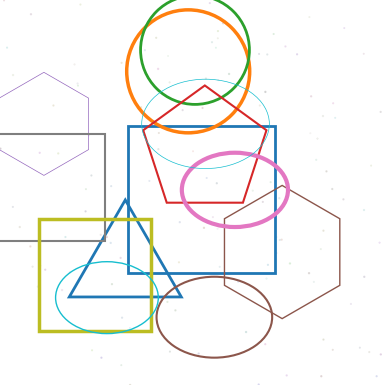[{"shape": "square", "thickness": 2, "radius": 0.96, "center": [0.524, 0.482]}, {"shape": "triangle", "thickness": 2, "radius": 0.84, "center": [0.325, 0.313]}, {"shape": "circle", "thickness": 2.5, "radius": 0.8, "center": [0.489, 0.815]}, {"shape": "circle", "thickness": 2, "radius": 0.71, "center": [0.506, 0.87]}, {"shape": "pentagon", "thickness": 1.5, "radius": 0.84, "center": [0.532, 0.61]}, {"shape": "hexagon", "thickness": 0.5, "radius": 0.67, "center": [0.114, 0.678]}, {"shape": "oval", "thickness": 1.5, "radius": 0.75, "center": [0.557, 0.176]}, {"shape": "hexagon", "thickness": 1, "radius": 0.86, "center": [0.733, 0.345]}, {"shape": "oval", "thickness": 3, "radius": 0.69, "center": [0.61, 0.507]}, {"shape": "square", "thickness": 1.5, "radius": 0.7, "center": [0.132, 0.513]}, {"shape": "square", "thickness": 2.5, "radius": 0.73, "center": [0.247, 0.285]}, {"shape": "oval", "thickness": 1, "radius": 0.67, "center": [0.278, 0.227]}, {"shape": "oval", "thickness": 0.5, "radius": 0.83, "center": [0.534, 0.678]}]